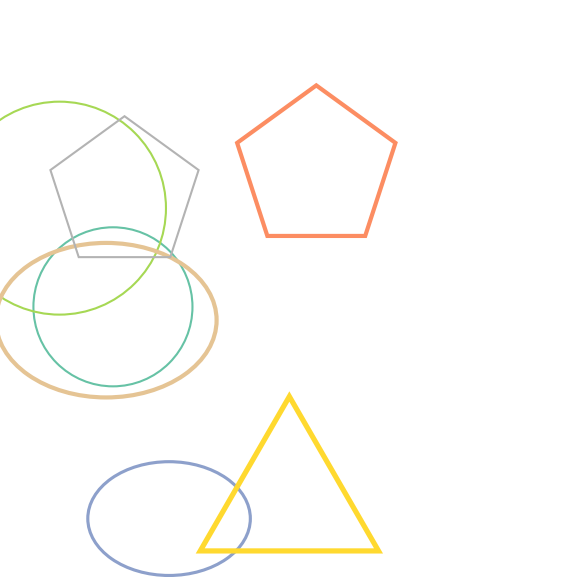[{"shape": "circle", "thickness": 1, "radius": 0.69, "center": [0.196, 0.468]}, {"shape": "pentagon", "thickness": 2, "radius": 0.72, "center": [0.548, 0.707]}, {"shape": "oval", "thickness": 1.5, "radius": 0.7, "center": [0.293, 0.101]}, {"shape": "circle", "thickness": 1, "radius": 0.92, "center": [0.103, 0.639]}, {"shape": "triangle", "thickness": 2.5, "radius": 0.89, "center": [0.501, 0.134]}, {"shape": "oval", "thickness": 2, "radius": 0.96, "center": [0.184, 0.445]}, {"shape": "pentagon", "thickness": 1, "radius": 0.67, "center": [0.216, 0.663]}]